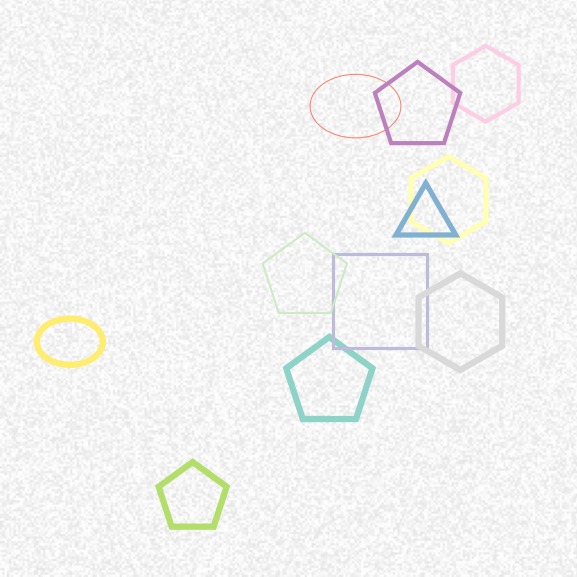[{"shape": "pentagon", "thickness": 3, "radius": 0.39, "center": [0.57, 0.337]}, {"shape": "hexagon", "thickness": 2.5, "radius": 0.37, "center": [0.777, 0.653]}, {"shape": "square", "thickness": 1.5, "radius": 0.41, "center": [0.658, 0.478]}, {"shape": "oval", "thickness": 0.5, "radius": 0.39, "center": [0.616, 0.815]}, {"shape": "triangle", "thickness": 2.5, "radius": 0.3, "center": [0.737, 0.622]}, {"shape": "pentagon", "thickness": 3, "radius": 0.31, "center": [0.334, 0.137]}, {"shape": "hexagon", "thickness": 2, "radius": 0.33, "center": [0.841, 0.854]}, {"shape": "hexagon", "thickness": 3, "radius": 0.42, "center": [0.797, 0.442]}, {"shape": "pentagon", "thickness": 2, "radius": 0.39, "center": [0.723, 0.814]}, {"shape": "pentagon", "thickness": 1, "radius": 0.38, "center": [0.528, 0.519]}, {"shape": "oval", "thickness": 3, "radius": 0.29, "center": [0.121, 0.407]}]